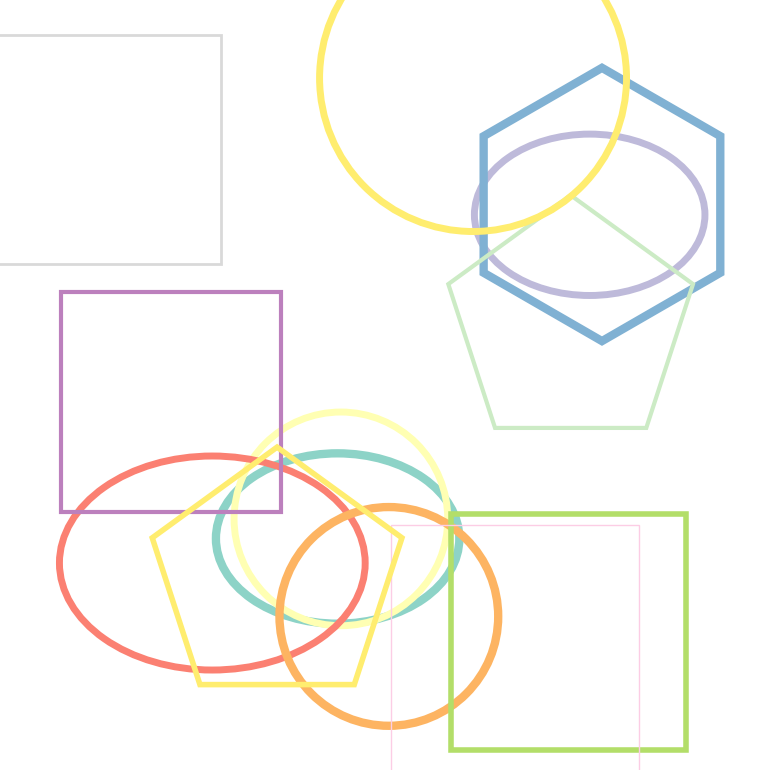[{"shape": "oval", "thickness": 3, "radius": 0.79, "center": [0.438, 0.301]}, {"shape": "circle", "thickness": 2.5, "radius": 0.69, "center": [0.443, 0.326]}, {"shape": "oval", "thickness": 2.5, "radius": 0.75, "center": [0.766, 0.721]}, {"shape": "oval", "thickness": 2.5, "radius": 0.99, "center": [0.276, 0.269]}, {"shape": "hexagon", "thickness": 3, "radius": 0.89, "center": [0.782, 0.734]}, {"shape": "circle", "thickness": 3, "radius": 0.71, "center": [0.505, 0.199]}, {"shape": "square", "thickness": 2, "radius": 0.77, "center": [0.738, 0.18]}, {"shape": "square", "thickness": 0.5, "radius": 0.81, "center": [0.669, 0.157]}, {"shape": "square", "thickness": 1, "radius": 0.74, "center": [0.138, 0.805]}, {"shape": "square", "thickness": 1.5, "radius": 0.71, "center": [0.222, 0.478]}, {"shape": "pentagon", "thickness": 1.5, "radius": 0.84, "center": [0.741, 0.579]}, {"shape": "pentagon", "thickness": 2, "radius": 0.85, "center": [0.36, 0.249]}, {"shape": "circle", "thickness": 2.5, "radius": 1.0, "center": [0.614, 0.899]}]